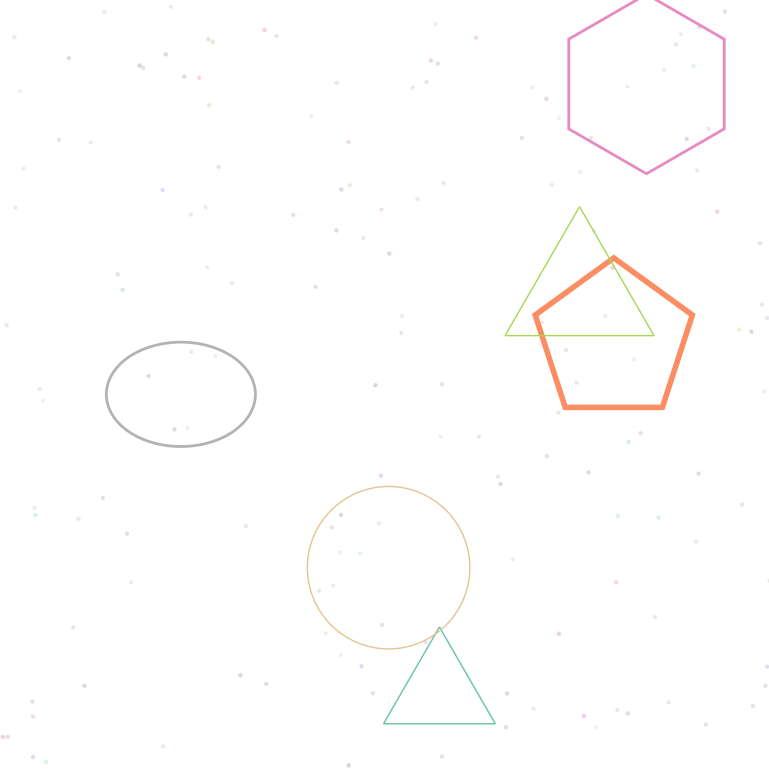[{"shape": "triangle", "thickness": 0.5, "radius": 0.42, "center": [0.571, 0.102]}, {"shape": "pentagon", "thickness": 2, "radius": 0.54, "center": [0.797, 0.558]}, {"shape": "hexagon", "thickness": 1, "radius": 0.58, "center": [0.84, 0.891]}, {"shape": "triangle", "thickness": 0.5, "radius": 0.56, "center": [0.753, 0.62]}, {"shape": "circle", "thickness": 0.5, "radius": 0.53, "center": [0.505, 0.263]}, {"shape": "oval", "thickness": 1, "radius": 0.48, "center": [0.235, 0.488]}]